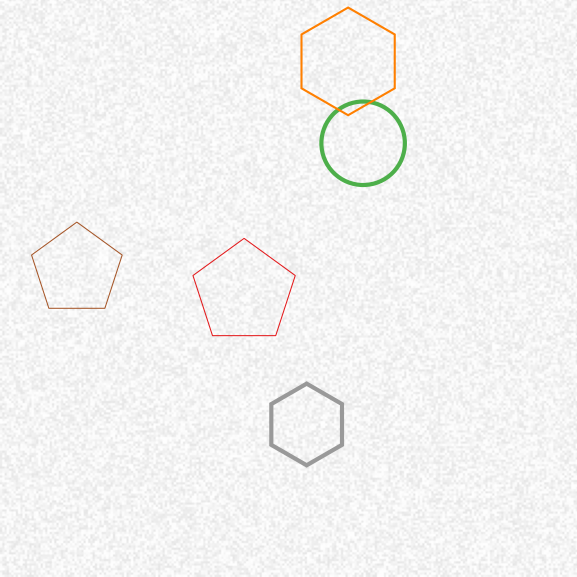[{"shape": "pentagon", "thickness": 0.5, "radius": 0.47, "center": [0.423, 0.493]}, {"shape": "circle", "thickness": 2, "radius": 0.36, "center": [0.629, 0.751]}, {"shape": "hexagon", "thickness": 1, "radius": 0.47, "center": [0.603, 0.893]}, {"shape": "pentagon", "thickness": 0.5, "radius": 0.41, "center": [0.133, 0.532]}, {"shape": "hexagon", "thickness": 2, "radius": 0.35, "center": [0.531, 0.264]}]